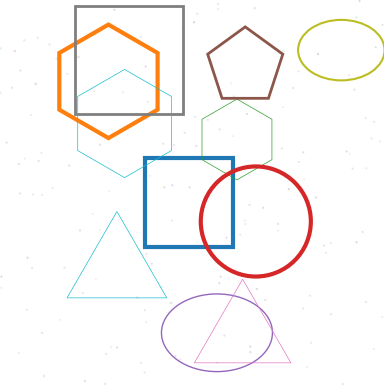[{"shape": "square", "thickness": 3, "radius": 0.57, "center": [0.491, 0.474]}, {"shape": "hexagon", "thickness": 3, "radius": 0.74, "center": [0.282, 0.789]}, {"shape": "hexagon", "thickness": 0.5, "radius": 0.52, "center": [0.615, 0.638]}, {"shape": "circle", "thickness": 3, "radius": 0.71, "center": [0.664, 0.425]}, {"shape": "oval", "thickness": 1, "radius": 0.72, "center": [0.564, 0.136]}, {"shape": "pentagon", "thickness": 2, "radius": 0.51, "center": [0.637, 0.828]}, {"shape": "triangle", "thickness": 0.5, "radius": 0.72, "center": [0.63, 0.13]}, {"shape": "square", "thickness": 2, "radius": 0.7, "center": [0.334, 0.844]}, {"shape": "oval", "thickness": 1.5, "radius": 0.56, "center": [0.887, 0.87]}, {"shape": "hexagon", "thickness": 0.5, "radius": 0.7, "center": [0.324, 0.679]}, {"shape": "triangle", "thickness": 0.5, "radius": 0.75, "center": [0.304, 0.301]}]